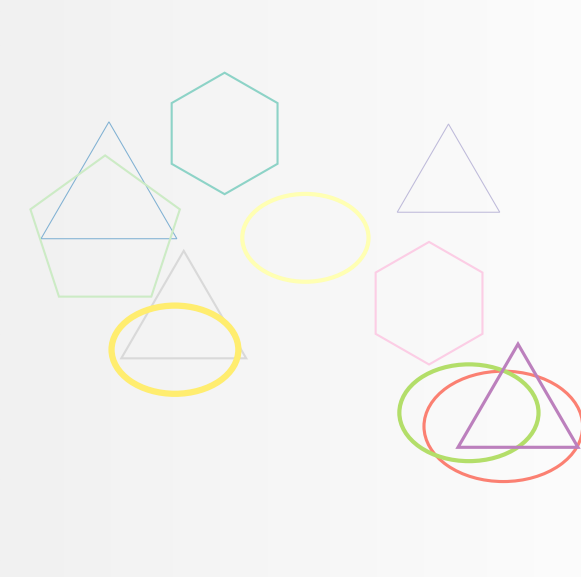[{"shape": "hexagon", "thickness": 1, "radius": 0.53, "center": [0.386, 0.768]}, {"shape": "oval", "thickness": 2, "radius": 0.54, "center": [0.525, 0.587]}, {"shape": "triangle", "thickness": 0.5, "radius": 0.51, "center": [0.772, 0.683]}, {"shape": "oval", "thickness": 1.5, "radius": 0.68, "center": [0.866, 0.261]}, {"shape": "triangle", "thickness": 0.5, "radius": 0.67, "center": [0.187, 0.653]}, {"shape": "oval", "thickness": 2, "radius": 0.6, "center": [0.807, 0.284]}, {"shape": "hexagon", "thickness": 1, "radius": 0.53, "center": [0.738, 0.474]}, {"shape": "triangle", "thickness": 1, "radius": 0.62, "center": [0.316, 0.441]}, {"shape": "triangle", "thickness": 1.5, "radius": 0.6, "center": [0.891, 0.284]}, {"shape": "pentagon", "thickness": 1, "radius": 0.68, "center": [0.181, 0.595]}, {"shape": "oval", "thickness": 3, "radius": 0.55, "center": [0.301, 0.394]}]